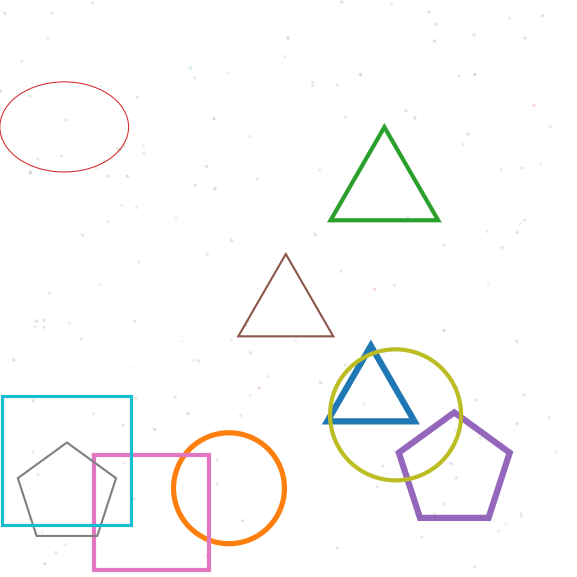[{"shape": "triangle", "thickness": 3, "radius": 0.44, "center": [0.642, 0.313]}, {"shape": "circle", "thickness": 2.5, "radius": 0.48, "center": [0.397, 0.154]}, {"shape": "triangle", "thickness": 2, "radius": 0.54, "center": [0.666, 0.671]}, {"shape": "oval", "thickness": 0.5, "radius": 0.56, "center": [0.111, 0.779]}, {"shape": "pentagon", "thickness": 3, "radius": 0.5, "center": [0.787, 0.184]}, {"shape": "triangle", "thickness": 1, "radius": 0.47, "center": [0.495, 0.464]}, {"shape": "square", "thickness": 2, "radius": 0.5, "center": [0.262, 0.111]}, {"shape": "pentagon", "thickness": 1, "radius": 0.45, "center": [0.116, 0.143]}, {"shape": "circle", "thickness": 2, "radius": 0.57, "center": [0.685, 0.281]}, {"shape": "square", "thickness": 1.5, "radius": 0.56, "center": [0.115, 0.202]}]